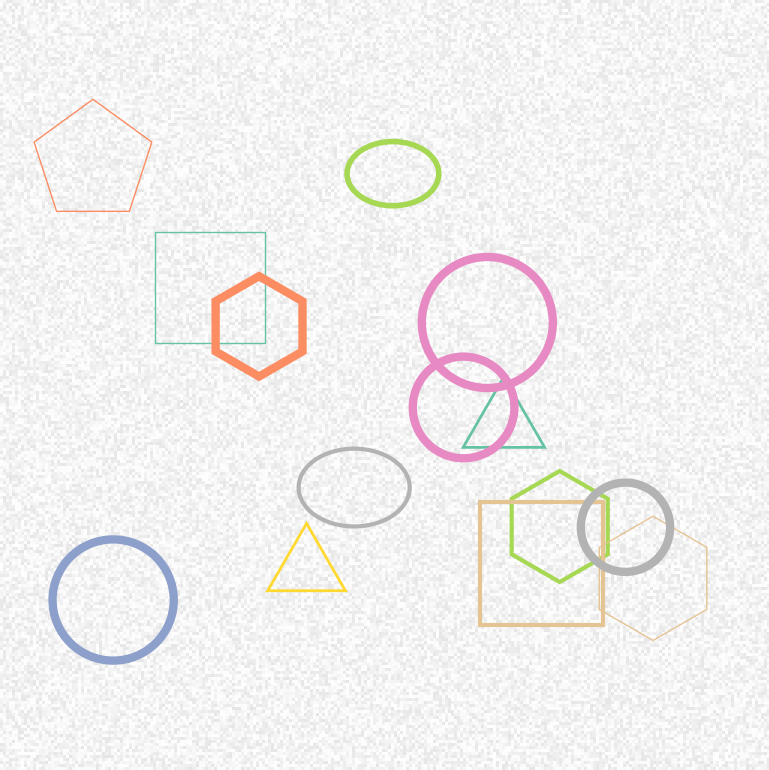[{"shape": "triangle", "thickness": 1, "radius": 0.31, "center": [0.654, 0.45]}, {"shape": "square", "thickness": 0.5, "radius": 0.36, "center": [0.273, 0.627]}, {"shape": "pentagon", "thickness": 0.5, "radius": 0.4, "center": [0.121, 0.791]}, {"shape": "hexagon", "thickness": 3, "radius": 0.33, "center": [0.336, 0.576]}, {"shape": "circle", "thickness": 3, "radius": 0.39, "center": [0.147, 0.221]}, {"shape": "circle", "thickness": 3, "radius": 0.33, "center": [0.602, 0.471]}, {"shape": "circle", "thickness": 3, "radius": 0.43, "center": [0.633, 0.581]}, {"shape": "oval", "thickness": 2, "radius": 0.3, "center": [0.51, 0.774]}, {"shape": "hexagon", "thickness": 1.5, "radius": 0.36, "center": [0.727, 0.316]}, {"shape": "triangle", "thickness": 1, "radius": 0.29, "center": [0.398, 0.262]}, {"shape": "square", "thickness": 1.5, "radius": 0.4, "center": [0.703, 0.269]}, {"shape": "hexagon", "thickness": 0.5, "radius": 0.4, "center": [0.848, 0.249]}, {"shape": "circle", "thickness": 3, "radius": 0.29, "center": [0.812, 0.315]}, {"shape": "oval", "thickness": 1.5, "radius": 0.36, "center": [0.46, 0.367]}]